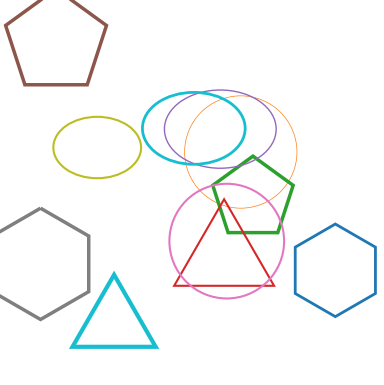[{"shape": "hexagon", "thickness": 2, "radius": 0.6, "center": [0.871, 0.298]}, {"shape": "circle", "thickness": 0.5, "radius": 0.73, "center": [0.625, 0.605]}, {"shape": "pentagon", "thickness": 2.5, "radius": 0.55, "center": [0.657, 0.485]}, {"shape": "triangle", "thickness": 1.5, "radius": 0.75, "center": [0.582, 0.333]}, {"shape": "oval", "thickness": 1, "radius": 0.73, "center": [0.572, 0.665]}, {"shape": "pentagon", "thickness": 2.5, "radius": 0.69, "center": [0.146, 0.891]}, {"shape": "circle", "thickness": 1.5, "radius": 0.74, "center": [0.589, 0.374]}, {"shape": "hexagon", "thickness": 2.5, "radius": 0.72, "center": [0.105, 0.315]}, {"shape": "oval", "thickness": 1.5, "radius": 0.57, "center": [0.252, 0.617]}, {"shape": "oval", "thickness": 2, "radius": 0.67, "center": [0.503, 0.667]}, {"shape": "triangle", "thickness": 3, "radius": 0.62, "center": [0.296, 0.162]}]